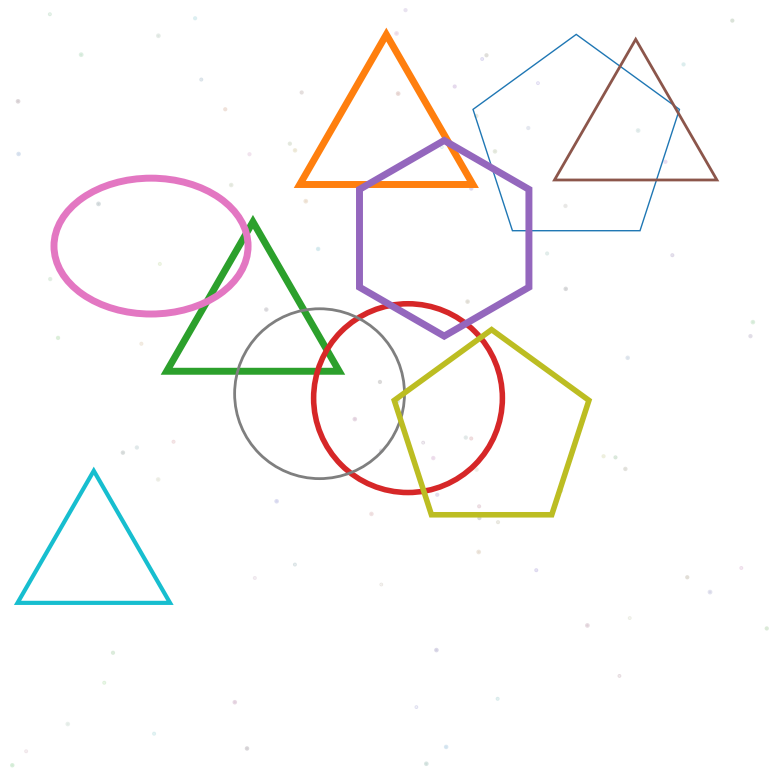[{"shape": "pentagon", "thickness": 0.5, "radius": 0.7, "center": [0.748, 0.814]}, {"shape": "triangle", "thickness": 2.5, "radius": 0.65, "center": [0.502, 0.825]}, {"shape": "triangle", "thickness": 2.5, "radius": 0.65, "center": [0.329, 0.583]}, {"shape": "circle", "thickness": 2, "radius": 0.61, "center": [0.53, 0.483]}, {"shape": "hexagon", "thickness": 2.5, "radius": 0.64, "center": [0.577, 0.691]}, {"shape": "triangle", "thickness": 1, "radius": 0.61, "center": [0.826, 0.827]}, {"shape": "oval", "thickness": 2.5, "radius": 0.63, "center": [0.196, 0.68]}, {"shape": "circle", "thickness": 1, "radius": 0.55, "center": [0.415, 0.489]}, {"shape": "pentagon", "thickness": 2, "radius": 0.66, "center": [0.638, 0.439]}, {"shape": "triangle", "thickness": 1.5, "radius": 0.57, "center": [0.122, 0.274]}]